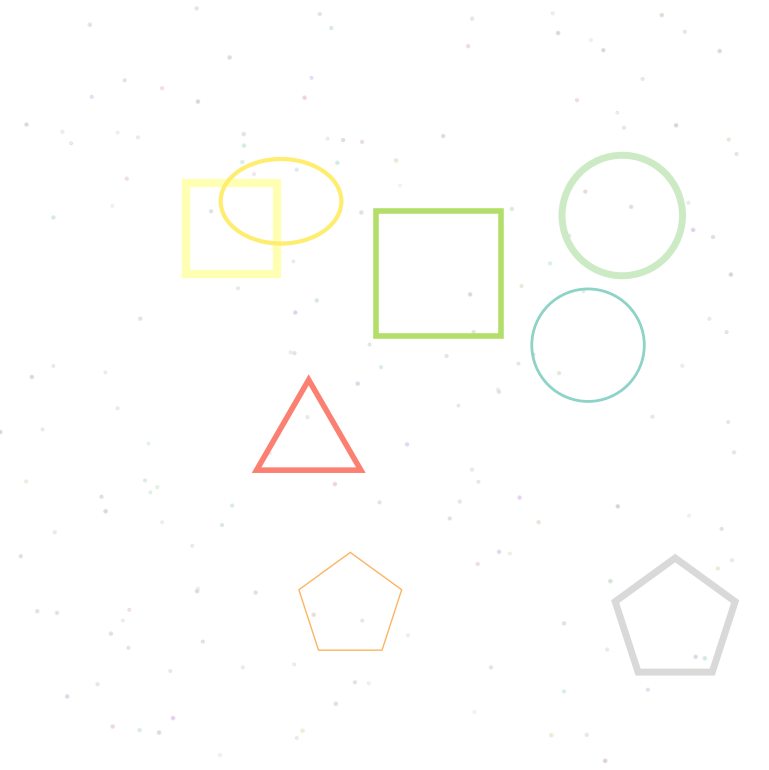[{"shape": "circle", "thickness": 1, "radius": 0.37, "center": [0.764, 0.552]}, {"shape": "square", "thickness": 3, "radius": 0.29, "center": [0.301, 0.703]}, {"shape": "triangle", "thickness": 2, "radius": 0.39, "center": [0.401, 0.428]}, {"shape": "pentagon", "thickness": 0.5, "radius": 0.35, "center": [0.455, 0.212]}, {"shape": "square", "thickness": 2, "radius": 0.4, "center": [0.57, 0.645]}, {"shape": "pentagon", "thickness": 2.5, "radius": 0.41, "center": [0.877, 0.193]}, {"shape": "circle", "thickness": 2.5, "radius": 0.39, "center": [0.808, 0.72]}, {"shape": "oval", "thickness": 1.5, "radius": 0.39, "center": [0.365, 0.739]}]